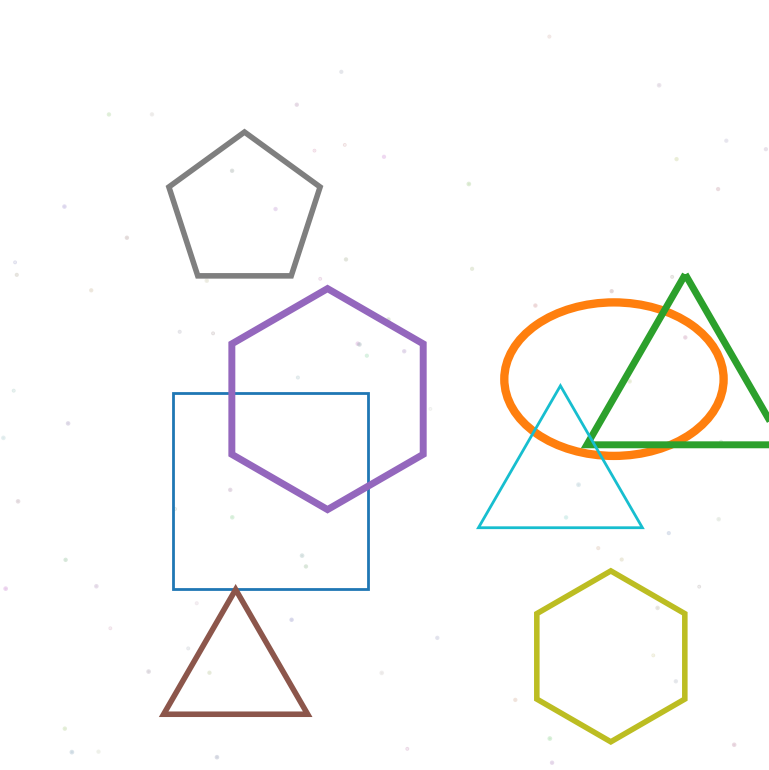[{"shape": "square", "thickness": 1, "radius": 0.64, "center": [0.351, 0.362]}, {"shape": "oval", "thickness": 3, "radius": 0.71, "center": [0.797, 0.508]}, {"shape": "triangle", "thickness": 2.5, "radius": 0.74, "center": [0.89, 0.496]}, {"shape": "hexagon", "thickness": 2.5, "radius": 0.72, "center": [0.425, 0.482]}, {"shape": "triangle", "thickness": 2, "radius": 0.54, "center": [0.306, 0.126]}, {"shape": "pentagon", "thickness": 2, "radius": 0.52, "center": [0.318, 0.725]}, {"shape": "hexagon", "thickness": 2, "radius": 0.55, "center": [0.793, 0.148]}, {"shape": "triangle", "thickness": 1, "radius": 0.61, "center": [0.728, 0.376]}]